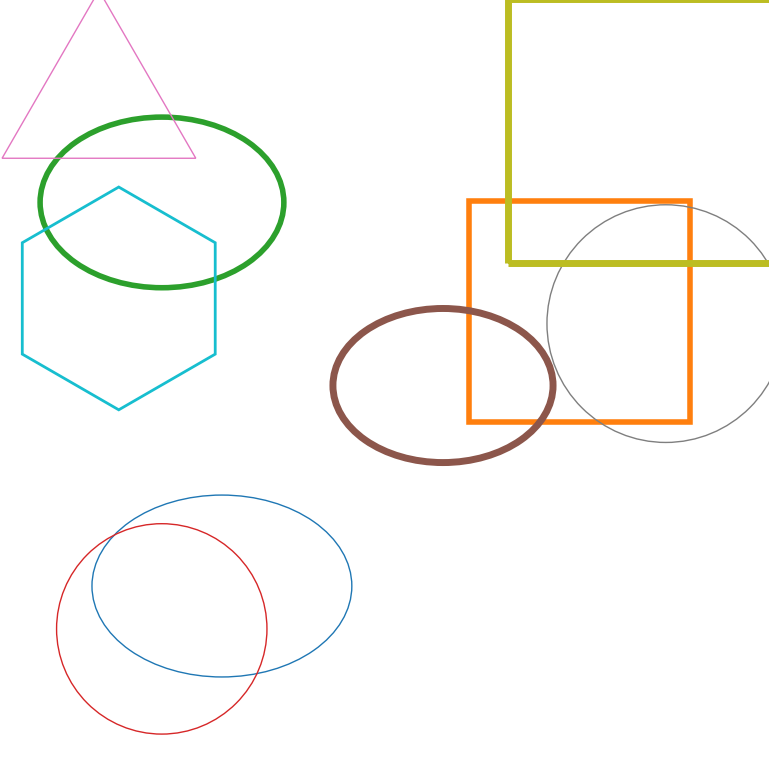[{"shape": "oval", "thickness": 0.5, "radius": 0.84, "center": [0.288, 0.239]}, {"shape": "square", "thickness": 2, "radius": 0.72, "center": [0.753, 0.595]}, {"shape": "oval", "thickness": 2, "radius": 0.79, "center": [0.21, 0.737]}, {"shape": "circle", "thickness": 0.5, "radius": 0.68, "center": [0.21, 0.183]}, {"shape": "oval", "thickness": 2.5, "radius": 0.71, "center": [0.575, 0.499]}, {"shape": "triangle", "thickness": 0.5, "radius": 0.73, "center": [0.128, 0.867]}, {"shape": "circle", "thickness": 0.5, "radius": 0.77, "center": [0.865, 0.58]}, {"shape": "square", "thickness": 2.5, "radius": 0.86, "center": [0.831, 0.829]}, {"shape": "hexagon", "thickness": 1, "radius": 0.72, "center": [0.154, 0.612]}]